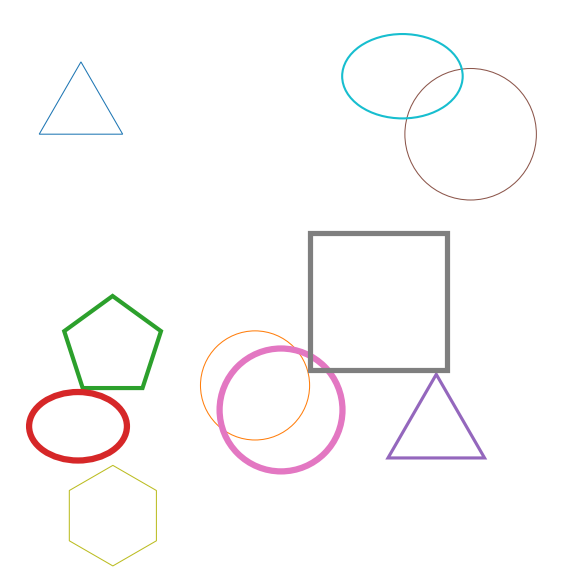[{"shape": "triangle", "thickness": 0.5, "radius": 0.42, "center": [0.14, 0.809]}, {"shape": "circle", "thickness": 0.5, "radius": 0.47, "center": [0.442, 0.332]}, {"shape": "pentagon", "thickness": 2, "radius": 0.44, "center": [0.195, 0.398]}, {"shape": "oval", "thickness": 3, "radius": 0.42, "center": [0.135, 0.261]}, {"shape": "triangle", "thickness": 1.5, "radius": 0.48, "center": [0.755, 0.254]}, {"shape": "circle", "thickness": 0.5, "radius": 0.57, "center": [0.815, 0.767]}, {"shape": "circle", "thickness": 3, "radius": 0.53, "center": [0.487, 0.289]}, {"shape": "square", "thickness": 2.5, "radius": 0.59, "center": [0.655, 0.476]}, {"shape": "hexagon", "thickness": 0.5, "radius": 0.44, "center": [0.195, 0.106]}, {"shape": "oval", "thickness": 1, "radius": 0.52, "center": [0.697, 0.867]}]